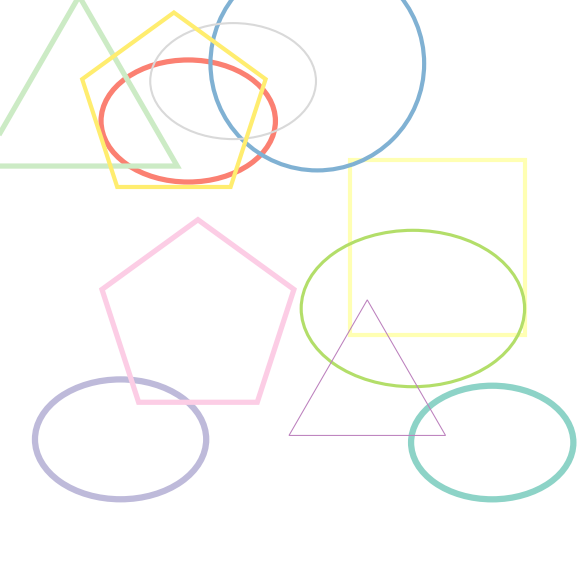[{"shape": "oval", "thickness": 3, "radius": 0.7, "center": [0.852, 0.233]}, {"shape": "square", "thickness": 2, "radius": 0.76, "center": [0.758, 0.57]}, {"shape": "oval", "thickness": 3, "radius": 0.74, "center": [0.209, 0.238]}, {"shape": "oval", "thickness": 2.5, "radius": 0.75, "center": [0.326, 0.79]}, {"shape": "circle", "thickness": 2, "radius": 0.93, "center": [0.549, 0.889]}, {"shape": "oval", "thickness": 1.5, "radius": 0.97, "center": [0.715, 0.465]}, {"shape": "pentagon", "thickness": 2.5, "radius": 0.87, "center": [0.343, 0.444]}, {"shape": "oval", "thickness": 1, "radius": 0.72, "center": [0.404, 0.859]}, {"shape": "triangle", "thickness": 0.5, "radius": 0.78, "center": [0.636, 0.323]}, {"shape": "triangle", "thickness": 2.5, "radius": 0.98, "center": [0.137, 0.81]}, {"shape": "pentagon", "thickness": 2, "radius": 0.84, "center": [0.301, 0.81]}]